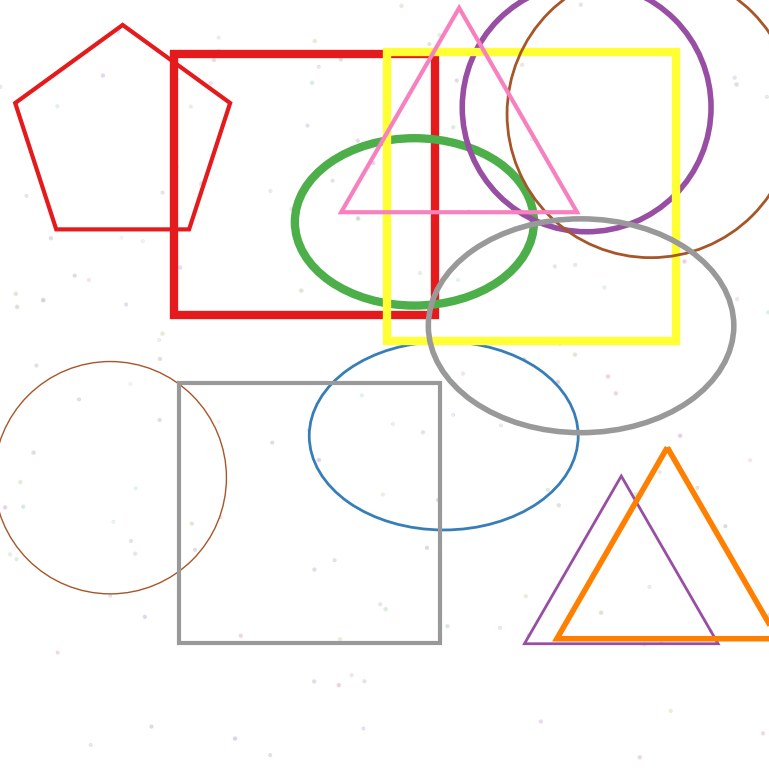[{"shape": "square", "thickness": 3, "radius": 0.85, "center": [0.395, 0.76]}, {"shape": "pentagon", "thickness": 1.5, "radius": 0.73, "center": [0.159, 0.821]}, {"shape": "oval", "thickness": 1, "radius": 0.87, "center": [0.576, 0.434]}, {"shape": "oval", "thickness": 3, "radius": 0.78, "center": [0.538, 0.712]}, {"shape": "circle", "thickness": 2, "radius": 0.81, "center": [0.762, 0.861]}, {"shape": "triangle", "thickness": 1, "radius": 0.73, "center": [0.807, 0.237]}, {"shape": "triangle", "thickness": 2, "radius": 0.83, "center": [0.867, 0.253]}, {"shape": "square", "thickness": 3, "radius": 0.94, "center": [0.691, 0.744]}, {"shape": "circle", "thickness": 0.5, "radius": 0.75, "center": [0.143, 0.38]}, {"shape": "circle", "thickness": 1, "radius": 0.93, "center": [0.845, 0.852]}, {"shape": "triangle", "thickness": 1.5, "radius": 0.88, "center": [0.596, 0.813]}, {"shape": "oval", "thickness": 2, "radius": 0.99, "center": [0.755, 0.577]}, {"shape": "square", "thickness": 1.5, "radius": 0.85, "center": [0.402, 0.334]}]